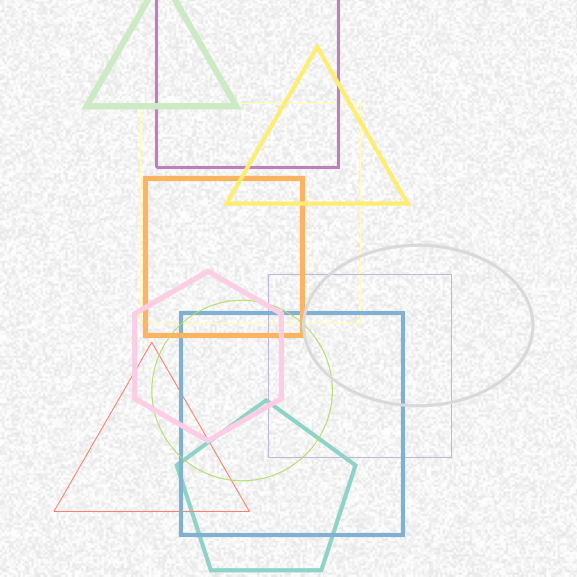[{"shape": "pentagon", "thickness": 2, "radius": 0.81, "center": [0.461, 0.143]}, {"shape": "square", "thickness": 0.5, "radius": 0.95, "center": [0.433, 0.63]}, {"shape": "square", "thickness": 0.5, "radius": 0.79, "center": [0.622, 0.366]}, {"shape": "triangle", "thickness": 0.5, "radius": 0.98, "center": [0.263, 0.211]}, {"shape": "square", "thickness": 2, "radius": 0.96, "center": [0.505, 0.265]}, {"shape": "square", "thickness": 2.5, "radius": 0.68, "center": [0.387, 0.555]}, {"shape": "circle", "thickness": 0.5, "radius": 0.78, "center": [0.419, 0.323]}, {"shape": "hexagon", "thickness": 2.5, "radius": 0.73, "center": [0.36, 0.383]}, {"shape": "oval", "thickness": 1.5, "radius": 0.99, "center": [0.724, 0.436]}, {"shape": "square", "thickness": 1.5, "radius": 0.79, "center": [0.428, 0.867]}, {"shape": "triangle", "thickness": 3, "radius": 0.75, "center": [0.28, 0.89]}, {"shape": "triangle", "thickness": 2, "radius": 0.9, "center": [0.549, 0.737]}]